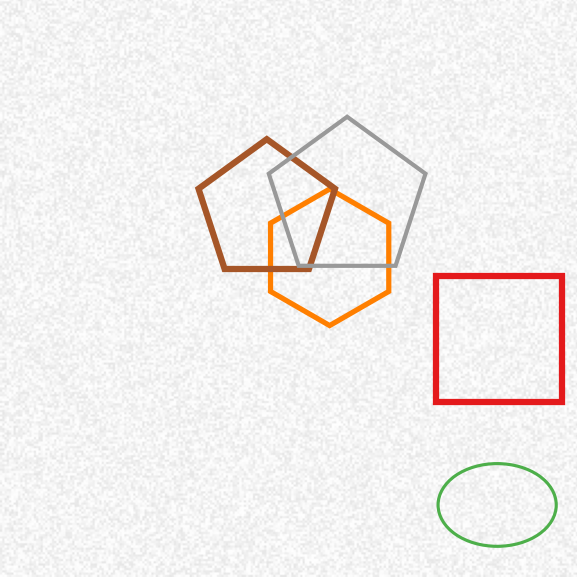[{"shape": "square", "thickness": 3, "radius": 0.55, "center": [0.864, 0.412]}, {"shape": "oval", "thickness": 1.5, "radius": 0.51, "center": [0.861, 0.125]}, {"shape": "hexagon", "thickness": 2.5, "radius": 0.59, "center": [0.571, 0.554]}, {"shape": "pentagon", "thickness": 3, "radius": 0.62, "center": [0.462, 0.634]}, {"shape": "pentagon", "thickness": 2, "radius": 0.71, "center": [0.601, 0.654]}]